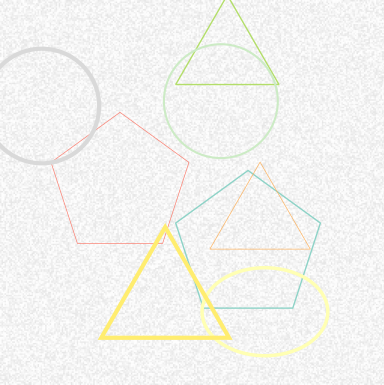[{"shape": "pentagon", "thickness": 1, "radius": 0.99, "center": [0.644, 0.36]}, {"shape": "oval", "thickness": 2.5, "radius": 0.82, "center": [0.688, 0.19]}, {"shape": "pentagon", "thickness": 0.5, "radius": 0.94, "center": [0.312, 0.52]}, {"shape": "triangle", "thickness": 0.5, "radius": 0.75, "center": [0.676, 0.428]}, {"shape": "triangle", "thickness": 1, "radius": 0.77, "center": [0.59, 0.858]}, {"shape": "circle", "thickness": 3, "radius": 0.74, "center": [0.109, 0.725]}, {"shape": "circle", "thickness": 1.5, "radius": 0.74, "center": [0.574, 0.737]}, {"shape": "triangle", "thickness": 3, "radius": 0.96, "center": [0.429, 0.219]}]